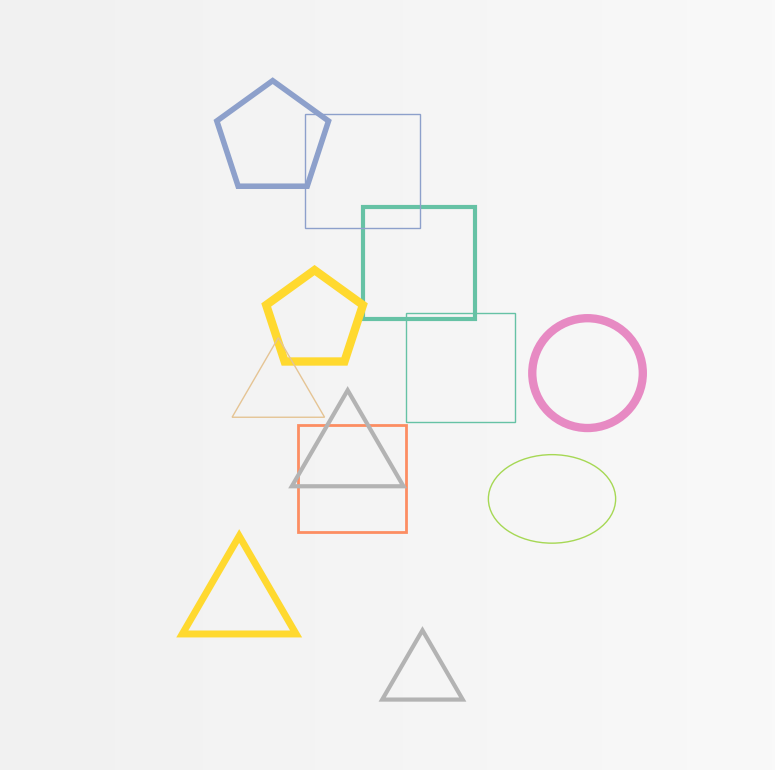[{"shape": "square", "thickness": 1.5, "radius": 0.36, "center": [0.541, 0.659]}, {"shape": "square", "thickness": 0.5, "radius": 0.35, "center": [0.594, 0.523]}, {"shape": "square", "thickness": 1, "radius": 0.35, "center": [0.454, 0.379]}, {"shape": "pentagon", "thickness": 2, "radius": 0.38, "center": [0.352, 0.819]}, {"shape": "square", "thickness": 0.5, "radius": 0.37, "center": [0.467, 0.778]}, {"shape": "circle", "thickness": 3, "radius": 0.36, "center": [0.758, 0.515]}, {"shape": "oval", "thickness": 0.5, "radius": 0.41, "center": [0.712, 0.352]}, {"shape": "pentagon", "thickness": 3, "radius": 0.33, "center": [0.406, 0.584]}, {"shape": "triangle", "thickness": 2.5, "radius": 0.42, "center": [0.309, 0.219]}, {"shape": "triangle", "thickness": 0.5, "radius": 0.34, "center": [0.359, 0.493]}, {"shape": "triangle", "thickness": 1.5, "radius": 0.42, "center": [0.449, 0.41]}, {"shape": "triangle", "thickness": 1.5, "radius": 0.3, "center": [0.545, 0.121]}]